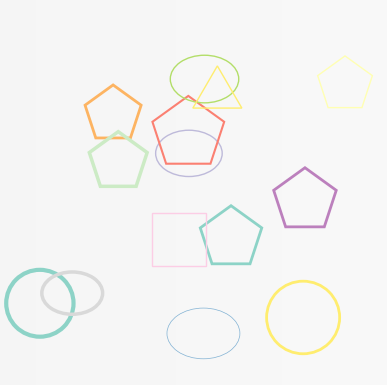[{"shape": "pentagon", "thickness": 2, "radius": 0.42, "center": [0.596, 0.382]}, {"shape": "circle", "thickness": 3, "radius": 0.43, "center": [0.103, 0.212]}, {"shape": "pentagon", "thickness": 1, "radius": 0.37, "center": [0.89, 0.781]}, {"shape": "oval", "thickness": 1, "radius": 0.43, "center": [0.488, 0.602]}, {"shape": "pentagon", "thickness": 1.5, "radius": 0.49, "center": [0.486, 0.654]}, {"shape": "oval", "thickness": 0.5, "radius": 0.47, "center": [0.525, 0.134]}, {"shape": "pentagon", "thickness": 2, "radius": 0.38, "center": [0.292, 0.703]}, {"shape": "oval", "thickness": 1, "radius": 0.44, "center": [0.528, 0.795]}, {"shape": "square", "thickness": 1, "radius": 0.35, "center": [0.462, 0.378]}, {"shape": "oval", "thickness": 2.5, "radius": 0.39, "center": [0.186, 0.239]}, {"shape": "pentagon", "thickness": 2, "radius": 0.42, "center": [0.787, 0.479]}, {"shape": "pentagon", "thickness": 2.5, "radius": 0.39, "center": [0.305, 0.58]}, {"shape": "circle", "thickness": 2, "radius": 0.47, "center": [0.782, 0.175]}, {"shape": "triangle", "thickness": 1, "radius": 0.37, "center": [0.561, 0.756]}]